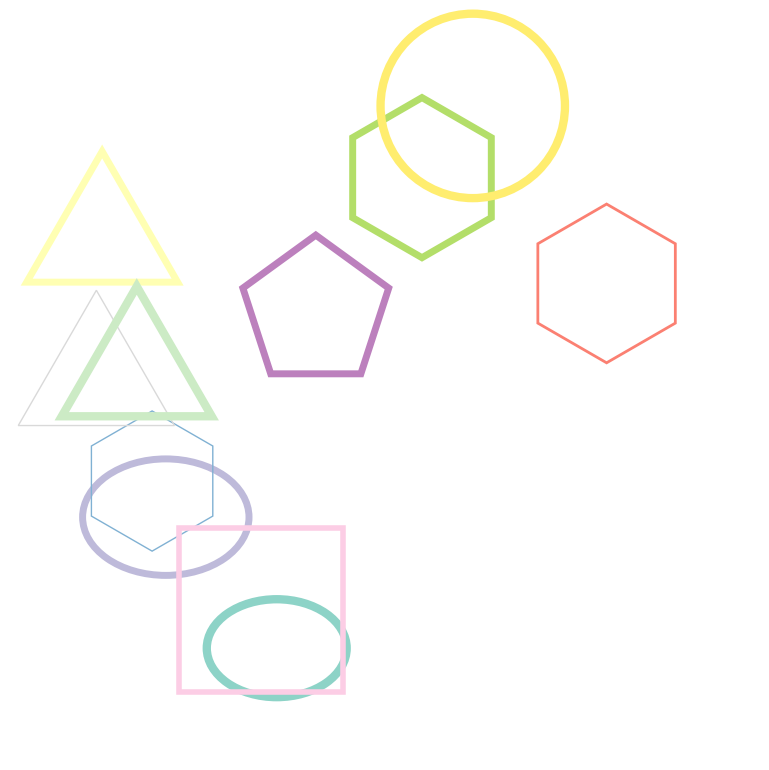[{"shape": "oval", "thickness": 3, "radius": 0.45, "center": [0.359, 0.158]}, {"shape": "triangle", "thickness": 2.5, "radius": 0.57, "center": [0.133, 0.69]}, {"shape": "oval", "thickness": 2.5, "radius": 0.54, "center": [0.215, 0.328]}, {"shape": "hexagon", "thickness": 1, "radius": 0.52, "center": [0.788, 0.632]}, {"shape": "hexagon", "thickness": 0.5, "radius": 0.46, "center": [0.198, 0.375]}, {"shape": "hexagon", "thickness": 2.5, "radius": 0.52, "center": [0.548, 0.769]}, {"shape": "square", "thickness": 2, "radius": 0.53, "center": [0.339, 0.208]}, {"shape": "triangle", "thickness": 0.5, "radius": 0.59, "center": [0.125, 0.506]}, {"shape": "pentagon", "thickness": 2.5, "radius": 0.5, "center": [0.41, 0.595]}, {"shape": "triangle", "thickness": 3, "radius": 0.56, "center": [0.178, 0.516]}, {"shape": "circle", "thickness": 3, "radius": 0.6, "center": [0.614, 0.862]}]